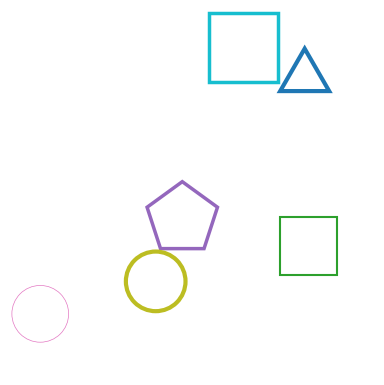[{"shape": "triangle", "thickness": 3, "radius": 0.37, "center": [0.791, 0.8]}, {"shape": "square", "thickness": 1.5, "radius": 0.37, "center": [0.801, 0.36]}, {"shape": "pentagon", "thickness": 2.5, "radius": 0.48, "center": [0.473, 0.432]}, {"shape": "circle", "thickness": 0.5, "radius": 0.37, "center": [0.105, 0.185]}, {"shape": "circle", "thickness": 3, "radius": 0.39, "center": [0.404, 0.269]}, {"shape": "square", "thickness": 2.5, "radius": 0.44, "center": [0.633, 0.877]}]